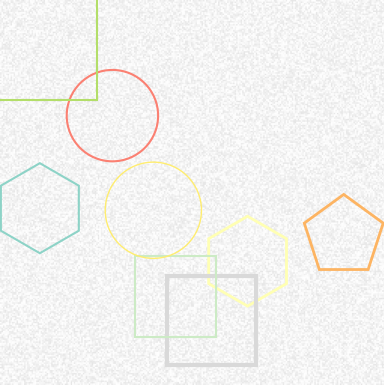[{"shape": "hexagon", "thickness": 1.5, "radius": 0.58, "center": [0.103, 0.459]}, {"shape": "hexagon", "thickness": 2, "radius": 0.58, "center": [0.643, 0.322]}, {"shape": "circle", "thickness": 1.5, "radius": 0.59, "center": [0.292, 0.7]}, {"shape": "pentagon", "thickness": 2, "radius": 0.54, "center": [0.893, 0.387]}, {"shape": "square", "thickness": 1.5, "radius": 0.73, "center": [0.106, 0.885]}, {"shape": "square", "thickness": 3, "radius": 0.58, "center": [0.549, 0.167]}, {"shape": "square", "thickness": 1.5, "radius": 0.53, "center": [0.456, 0.231]}, {"shape": "circle", "thickness": 1, "radius": 0.62, "center": [0.398, 0.454]}]